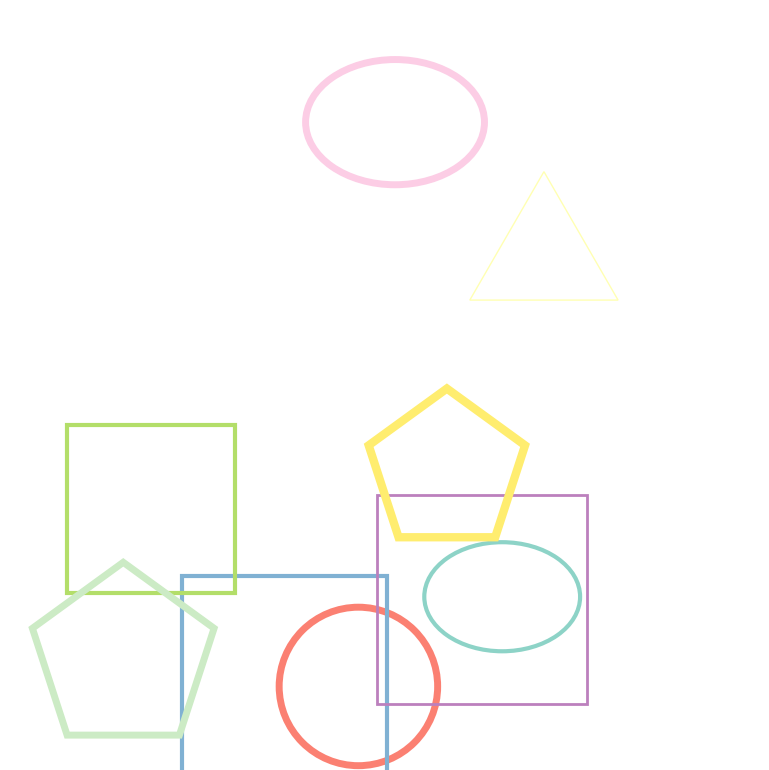[{"shape": "oval", "thickness": 1.5, "radius": 0.51, "center": [0.652, 0.225]}, {"shape": "triangle", "thickness": 0.5, "radius": 0.56, "center": [0.706, 0.666]}, {"shape": "circle", "thickness": 2.5, "radius": 0.51, "center": [0.465, 0.109]}, {"shape": "square", "thickness": 1.5, "radius": 0.67, "center": [0.37, 0.118]}, {"shape": "square", "thickness": 1.5, "radius": 0.55, "center": [0.196, 0.339]}, {"shape": "oval", "thickness": 2.5, "radius": 0.58, "center": [0.513, 0.841]}, {"shape": "square", "thickness": 1, "radius": 0.68, "center": [0.626, 0.221]}, {"shape": "pentagon", "thickness": 2.5, "radius": 0.62, "center": [0.16, 0.146]}, {"shape": "pentagon", "thickness": 3, "radius": 0.53, "center": [0.58, 0.389]}]